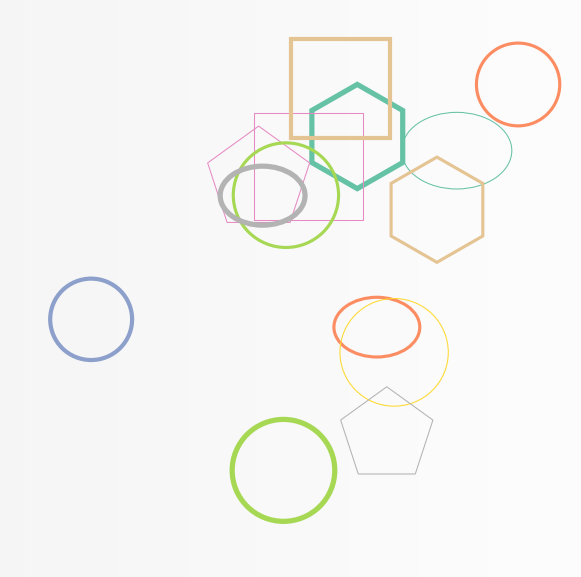[{"shape": "oval", "thickness": 0.5, "radius": 0.47, "center": [0.786, 0.738]}, {"shape": "hexagon", "thickness": 2.5, "radius": 0.45, "center": [0.615, 0.763]}, {"shape": "oval", "thickness": 1.5, "radius": 0.37, "center": [0.648, 0.433]}, {"shape": "circle", "thickness": 1.5, "radius": 0.36, "center": [0.891, 0.853]}, {"shape": "circle", "thickness": 2, "radius": 0.35, "center": [0.157, 0.446]}, {"shape": "square", "thickness": 0.5, "radius": 0.47, "center": [0.531, 0.711]}, {"shape": "pentagon", "thickness": 0.5, "radius": 0.46, "center": [0.445, 0.689]}, {"shape": "circle", "thickness": 1.5, "radius": 0.45, "center": [0.492, 0.661]}, {"shape": "circle", "thickness": 2.5, "radius": 0.44, "center": [0.488, 0.185]}, {"shape": "circle", "thickness": 0.5, "radius": 0.47, "center": [0.678, 0.389]}, {"shape": "hexagon", "thickness": 1.5, "radius": 0.46, "center": [0.752, 0.636]}, {"shape": "square", "thickness": 2, "radius": 0.43, "center": [0.586, 0.846]}, {"shape": "oval", "thickness": 2.5, "radius": 0.36, "center": [0.452, 0.66]}, {"shape": "pentagon", "thickness": 0.5, "radius": 0.42, "center": [0.665, 0.246]}]